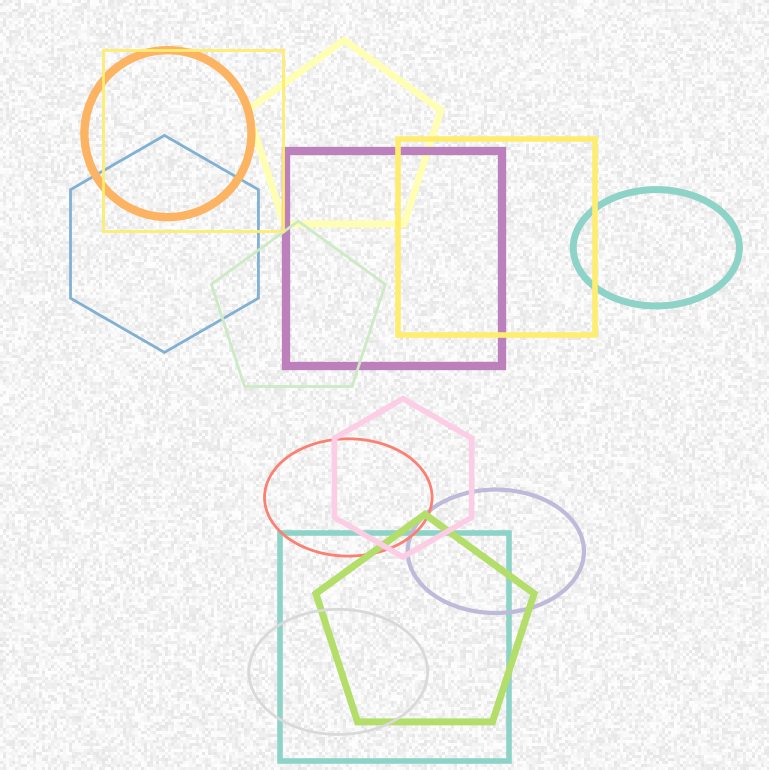[{"shape": "oval", "thickness": 2.5, "radius": 0.54, "center": [0.852, 0.678]}, {"shape": "square", "thickness": 2, "radius": 0.74, "center": [0.512, 0.16]}, {"shape": "pentagon", "thickness": 2.5, "radius": 0.66, "center": [0.447, 0.816]}, {"shape": "oval", "thickness": 1.5, "radius": 0.57, "center": [0.644, 0.284]}, {"shape": "oval", "thickness": 1, "radius": 0.54, "center": [0.452, 0.354]}, {"shape": "hexagon", "thickness": 1, "radius": 0.7, "center": [0.214, 0.683]}, {"shape": "circle", "thickness": 3, "radius": 0.54, "center": [0.218, 0.826]}, {"shape": "pentagon", "thickness": 2.5, "radius": 0.75, "center": [0.552, 0.183]}, {"shape": "hexagon", "thickness": 2, "radius": 0.51, "center": [0.523, 0.379]}, {"shape": "oval", "thickness": 1, "radius": 0.58, "center": [0.439, 0.127]}, {"shape": "square", "thickness": 3, "radius": 0.7, "center": [0.512, 0.664]}, {"shape": "pentagon", "thickness": 1, "radius": 0.59, "center": [0.387, 0.594]}, {"shape": "square", "thickness": 2, "radius": 0.64, "center": [0.644, 0.692]}, {"shape": "square", "thickness": 1, "radius": 0.59, "center": [0.251, 0.818]}]